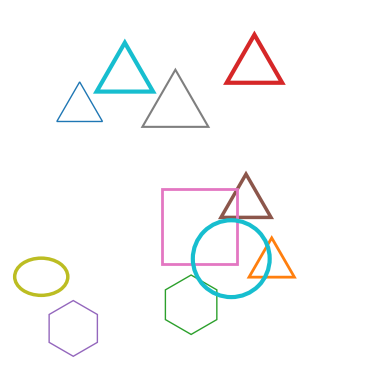[{"shape": "triangle", "thickness": 1, "radius": 0.34, "center": [0.207, 0.719]}, {"shape": "triangle", "thickness": 2, "radius": 0.34, "center": [0.706, 0.314]}, {"shape": "hexagon", "thickness": 1, "radius": 0.39, "center": [0.496, 0.208]}, {"shape": "triangle", "thickness": 3, "radius": 0.42, "center": [0.661, 0.827]}, {"shape": "hexagon", "thickness": 1, "radius": 0.36, "center": [0.19, 0.147]}, {"shape": "triangle", "thickness": 2.5, "radius": 0.38, "center": [0.639, 0.473]}, {"shape": "square", "thickness": 2, "radius": 0.49, "center": [0.519, 0.413]}, {"shape": "triangle", "thickness": 1.5, "radius": 0.49, "center": [0.456, 0.72]}, {"shape": "oval", "thickness": 2.5, "radius": 0.35, "center": [0.107, 0.281]}, {"shape": "circle", "thickness": 3, "radius": 0.5, "center": [0.601, 0.328]}, {"shape": "triangle", "thickness": 3, "radius": 0.42, "center": [0.324, 0.804]}]